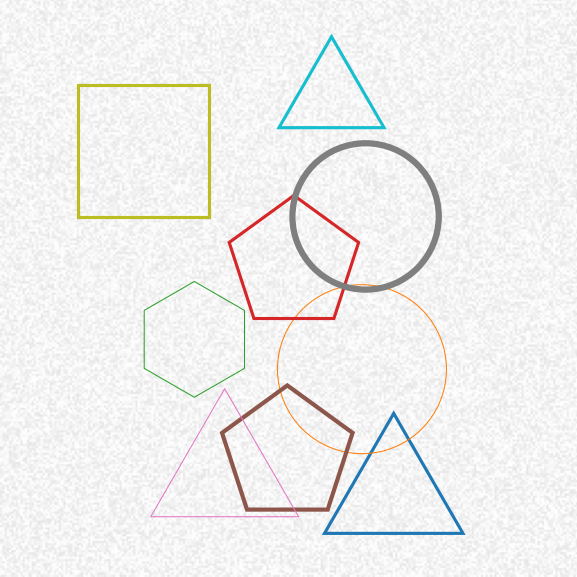[{"shape": "triangle", "thickness": 1.5, "radius": 0.69, "center": [0.682, 0.145]}, {"shape": "circle", "thickness": 0.5, "radius": 0.73, "center": [0.627, 0.36]}, {"shape": "hexagon", "thickness": 0.5, "radius": 0.5, "center": [0.337, 0.411]}, {"shape": "pentagon", "thickness": 1.5, "radius": 0.59, "center": [0.509, 0.543]}, {"shape": "pentagon", "thickness": 2, "radius": 0.59, "center": [0.498, 0.213]}, {"shape": "triangle", "thickness": 0.5, "radius": 0.74, "center": [0.389, 0.178]}, {"shape": "circle", "thickness": 3, "radius": 0.63, "center": [0.633, 0.624]}, {"shape": "square", "thickness": 1.5, "radius": 0.57, "center": [0.249, 0.738]}, {"shape": "triangle", "thickness": 1.5, "radius": 0.53, "center": [0.574, 0.831]}]